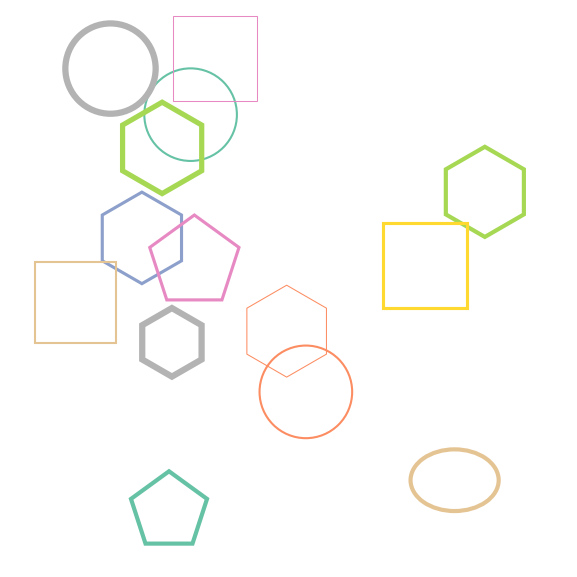[{"shape": "circle", "thickness": 1, "radius": 0.4, "center": [0.33, 0.801]}, {"shape": "pentagon", "thickness": 2, "radius": 0.35, "center": [0.293, 0.114]}, {"shape": "circle", "thickness": 1, "radius": 0.4, "center": [0.53, 0.321]}, {"shape": "hexagon", "thickness": 0.5, "radius": 0.4, "center": [0.496, 0.426]}, {"shape": "hexagon", "thickness": 1.5, "radius": 0.4, "center": [0.246, 0.587]}, {"shape": "square", "thickness": 0.5, "radius": 0.36, "center": [0.373, 0.898]}, {"shape": "pentagon", "thickness": 1.5, "radius": 0.41, "center": [0.337, 0.546]}, {"shape": "hexagon", "thickness": 2, "radius": 0.39, "center": [0.84, 0.667]}, {"shape": "hexagon", "thickness": 2.5, "radius": 0.4, "center": [0.281, 0.743]}, {"shape": "square", "thickness": 1.5, "radius": 0.36, "center": [0.736, 0.54]}, {"shape": "oval", "thickness": 2, "radius": 0.38, "center": [0.787, 0.168]}, {"shape": "square", "thickness": 1, "radius": 0.35, "center": [0.131, 0.476]}, {"shape": "circle", "thickness": 3, "radius": 0.39, "center": [0.191, 0.88]}, {"shape": "hexagon", "thickness": 3, "radius": 0.3, "center": [0.298, 0.406]}]